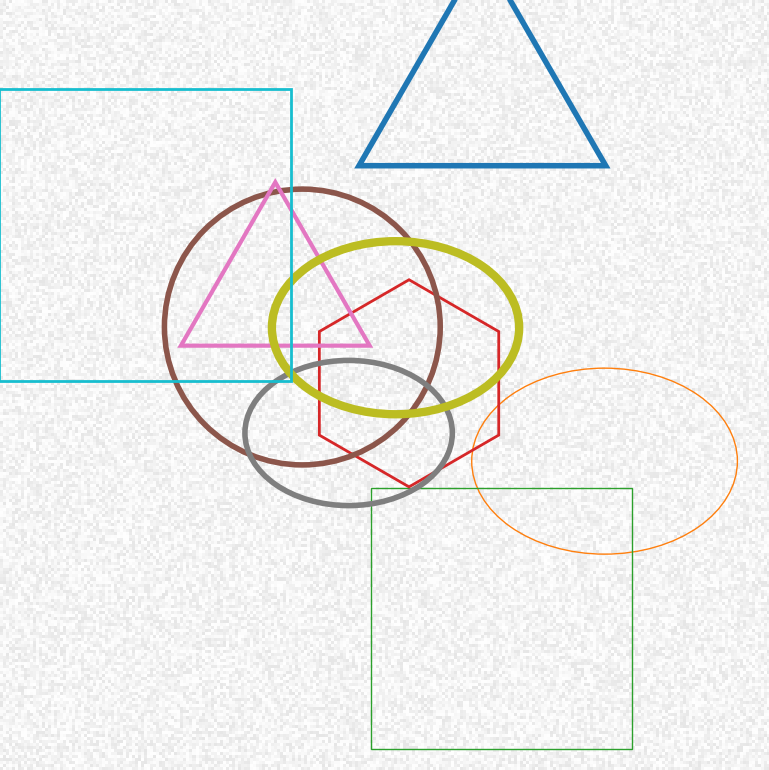[{"shape": "triangle", "thickness": 2, "radius": 0.92, "center": [0.626, 0.877]}, {"shape": "oval", "thickness": 0.5, "radius": 0.86, "center": [0.785, 0.401]}, {"shape": "square", "thickness": 0.5, "radius": 0.85, "center": [0.651, 0.197]}, {"shape": "hexagon", "thickness": 1, "radius": 0.67, "center": [0.531, 0.502]}, {"shape": "circle", "thickness": 2, "radius": 0.9, "center": [0.393, 0.575]}, {"shape": "triangle", "thickness": 1.5, "radius": 0.71, "center": [0.358, 0.622]}, {"shape": "oval", "thickness": 2, "radius": 0.67, "center": [0.453, 0.438]}, {"shape": "oval", "thickness": 3, "radius": 0.8, "center": [0.514, 0.574]}, {"shape": "square", "thickness": 1, "radius": 0.95, "center": [0.188, 0.695]}]